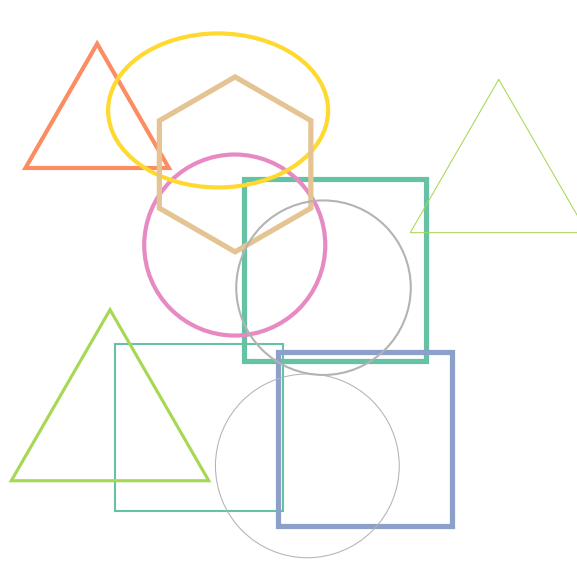[{"shape": "square", "thickness": 1, "radius": 0.73, "center": [0.344, 0.259]}, {"shape": "square", "thickness": 2.5, "radius": 0.79, "center": [0.58, 0.531]}, {"shape": "triangle", "thickness": 2, "radius": 0.72, "center": [0.168, 0.78]}, {"shape": "square", "thickness": 2.5, "radius": 0.75, "center": [0.632, 0.239]}, {"shape": "circle", "thickness": 2, "radius": 0.78, "center": [0.406, 0.575]}, {"shape": "triangle", "thickness": 1.5, "radius": 0.99, "center": [0.191, 0.265]}, {"shape": "triangle", "thickness": 0.5, "radius": 0.88, "center": [0.864, 0.685]}, {"shape": "oval", "thickness": 2, "radius": 0.95, "center": [0.378, 0.808]}, {"shape": "hexagon", "thickness": 2.5, "radius": 0.76, "center": [0.407, 0.714]}, {"shape": "circle", "thickness": 0.5, "radius": 0.8, "center": [0.532, 0.192]}, {"shape": "circle", "thickness": 1, "radius": 0.76, "center": [0.56, 0.501]}]